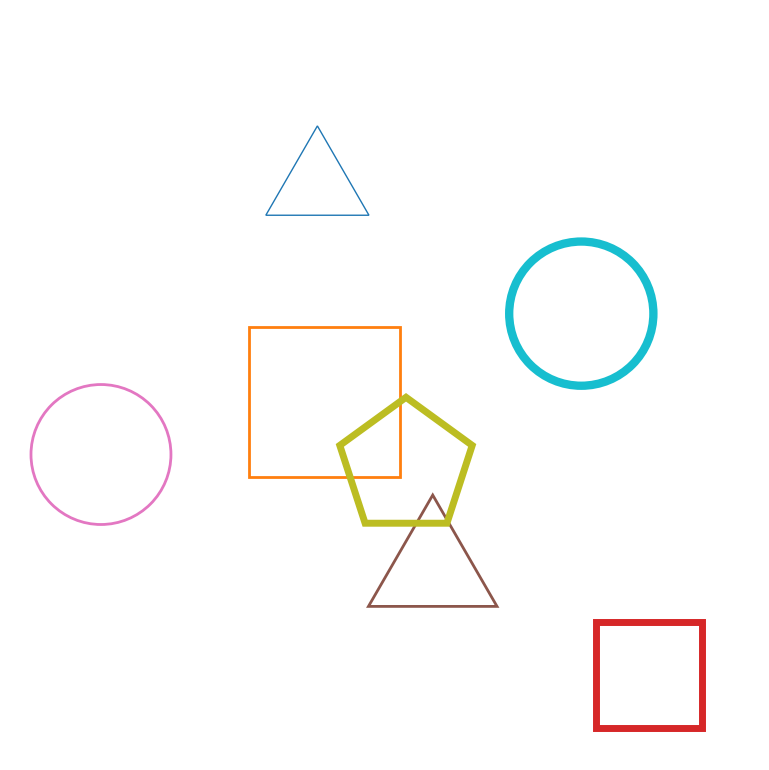[{"shape": "triangle", "thickness": 0.5, "radius": 0.39, "center": [0.412, 0.759]}, {"shape": "square", "thickness": 1, "radius": 0.49, "center": [0.421, 0.478]}, {"shape": "square", "thickness": 2.5, "radius": 0.34, "center": [0.843, 0.124]}, {"shape": "triangle", "thickness": 1, "radius": 0.48, "center": [0.562, 0.261]}, {"shape": "circle", "thickness": 1, "radius": 0.45, "center": [0.131, 0.41]}, {"shape": "pentagon", "thickness": 2.5, "radius": 0.45, "center": [0.527, 0.394]}, {"shape": "circle", "thickness": 3, "radius": 0.47, "center": [0.755, 0.593]}]